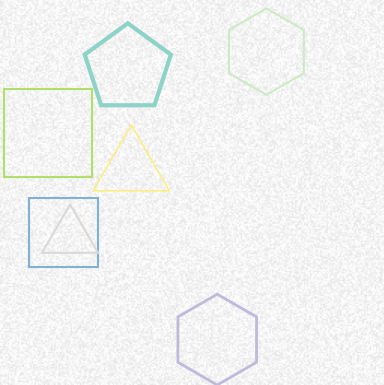[{"shape": "pentagon", "thickness": 3, "radius": 0.59, "center": [0.332, 0.822]}, {"shape": "hexagon", "thickness": 2, "radius": 0.59, "center": [0.564, 0.118]}, {"shape": "square", "thickness": 1.5, "radius": 0.45, "center": [0.165, 0.395]}, {"shape": "square", "thickness": 1.5, "radius": 0.57, "center": [0.124, 0.655]}, {"shape": "triangle", "thickness": 1.5, "radius": 0.42, "center": [0.182, 0.385]}, {"shape": "hexagon", "thickness": 1.5, "radius": 0.56, "center": [0.692, 0.866]}, {"shape": "triangle", "thickness": 1, "radius": 0.57, "center": [0.341, 0.562]}]